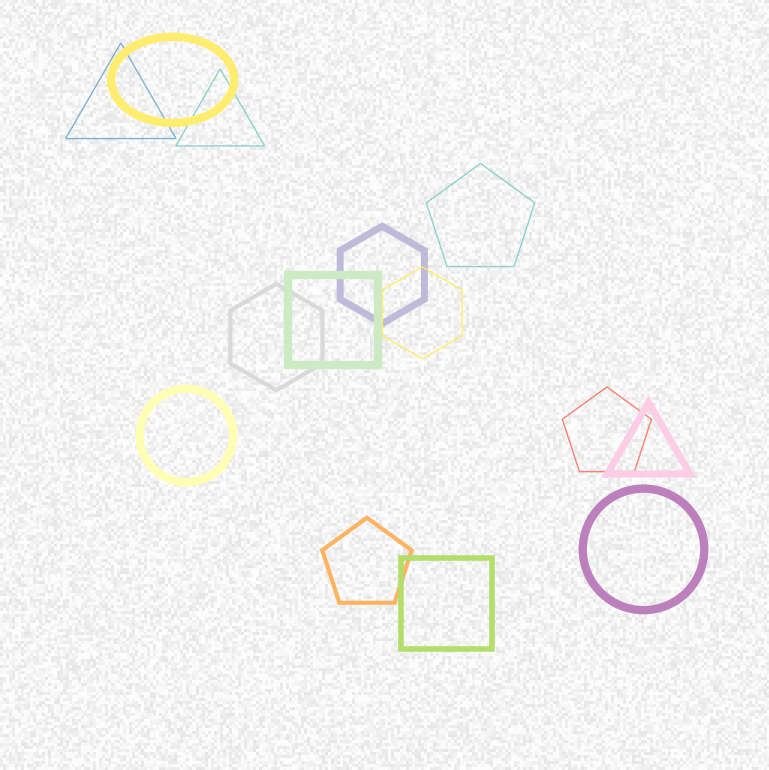[{"shape": "pentagon", "thickness": 0.5, "radius": 0.37, "center": [0.624, 0.714]}, {"shape": "triangle", "thickness": 0.5, "radius": 0.33, "center": [0.286, 0.844]}, {"shape": "circle", "thickness": 3, "radius": 0.3, "center": [0.242, 0.434]}, {"shape": "hexagon", "thickness": 2.5, "radius": 0.32, "center": [0.496, 0.643]}, {"shape": "pentagon", "thickness": 0.5, "radius": 0.3, "center": [0.788, 0.437]}, {"shape": "triangle", "thickness": 0.5, "radius": 0.41, "center": [0.157, 0.861]}, {"shape": "pentagon", "thickness": 1.5, "radius": 0.31, "center": [0.477, 0.267]}, {"shape": "square", "thickness": 2, "radius": 0.3, "center": [0.579, 0.216]}, {"shape": "triangle", "thickness": 2.5, "radius": 0.31, "center": [0.842, 0.415]}, {"shape": "hexagon", "thickness": 1.5, "radius": 0.35, "center": [0.359, 0.562]}, {"shape": "circle", "thickness": 3, "radius": 0.39, "center": [0.836, 0.287]}, {"shape": "square", "thickness": 3, "radius": 0.29, "center": [0.433, 0.585]}, {"shape": "hexagon", "thickness": 0.5, "radius": 0.3, "center": [0.548, 0.594]}, {"shape": "oval", "thickness": 3, "radius": 0.4, "center": [0.224, 0.896]}]